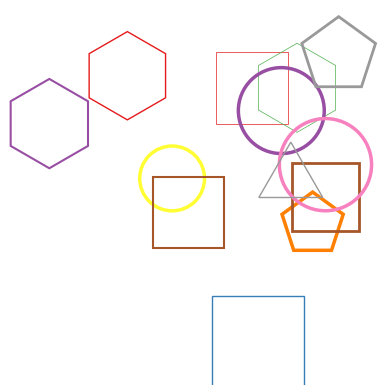[{"shape": "square", "thickness": 0.5, "radius": 0.47, "center": [0.654, 0.77]}, {"shape": "hexagon", "thickness": 1, "radius": 0.57, "center": [0.331, 0.803]}, {"shape": "square", "thickness": 1, "radius": 0.59, "center": [0.67, 0.113]}, {"shape": "hexagon", "thickness": 0.5, "radius": 0.58, "center": [0.772, 0.772]}, {"shape": "hexagon", "thickness": 1.5, "radius": 0.58, "center": [0.128, 0.679]}, {"shape": "circle", "thickness": 2.5, "radius": 0.56, "center": [0.731, 0.713]}, {"shape": "pentagon", "thickness": 2.5, "radius": 0.42, "center": [0.812, 0.417]}, {"shape": "circle", "thickness": 2.5, "radius": 0.42, "center": [0.447, 0.537]}, {"shape": "square", "thickness": 2, "radius": 0.44, "center": [0.845, 0.489]}, {"shape": "square", "thickness": 1.5, "radius": 0.46, "center": [0.489, 0.449]}, {"shape": "circle", "thickness": 2.5, "radius": 0.6, "center": [0.845, 0.572]}, {"shape": "pentagon", "thickness": 2, "radius": 0.5, "center": [0.88, 0.856]}, {"shape": "triangle", "thickness": 1, "radius": 0.48, "center": [0.755, 0.535]}]